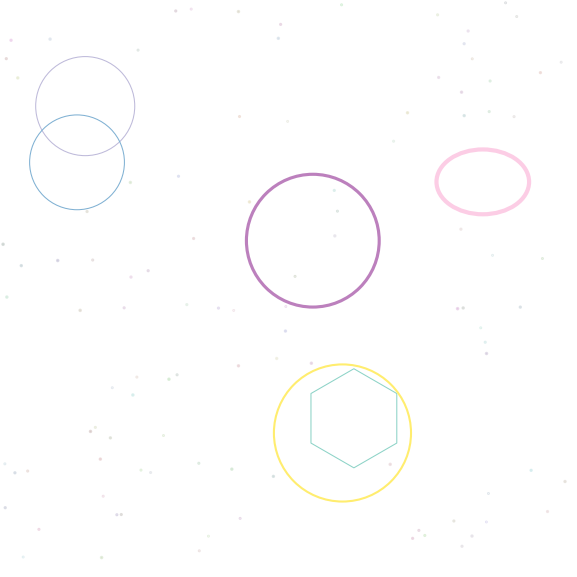[{"shape": "hexagon", "thickness": 0.5, "radius": 0.43, "center": [0.613, 0.275]}, {"shape": "circle", "thickness": 0.5, "radius": 0.43, "center": [0.148, 0.815]}, {"shape": "circle", "thickness": 0.5, "radius": 0.41, "center": [0.133, 0.718]}, {"shape": "oval", "thickness": 2, "radius": 0.4, "center": [0.836, 0.684]}, {"shape": "circle", "thickness": 1.5, "radius": 0.57, "center": [0.542, 0.582]}, {"shape": "circle", "thickness": 1, "radius": 0.59, "center": [0.593, 0.249]}]